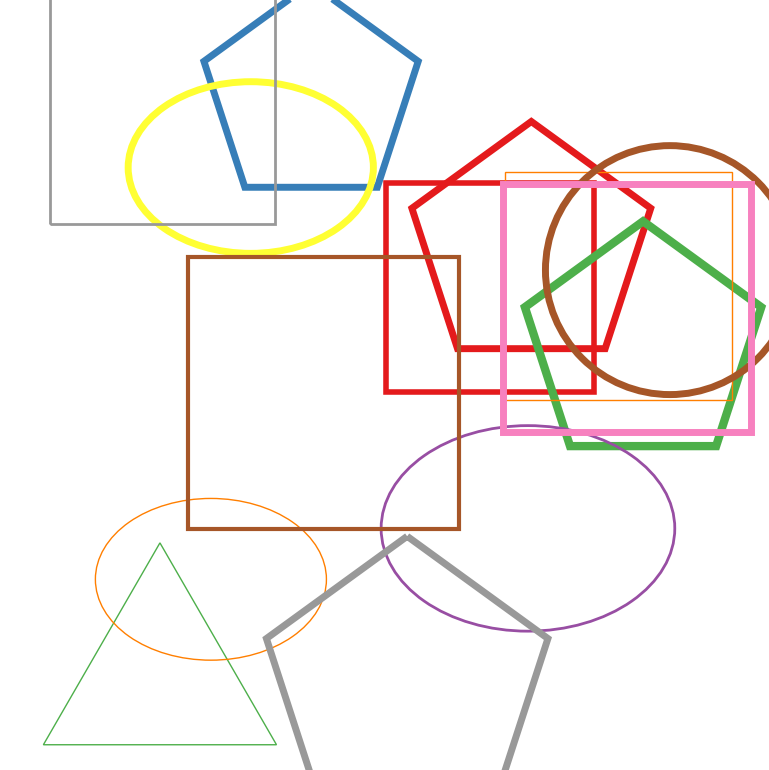[{"shape": "pentagon", "thickness": 2.5, "radius": 0.82, "center": [0.69, 0.679]}, {"shape": "square", "thickness": 2, "radius": 0.68, "center": [0.636, 0.627]}, {"shape": "pentagon", "thickness": 2.5, "radius": 0.73, "center": [0.404, 0.875]}, {"shape": "pentagon", "thickness": 3, "radius": 0.81, "center": [0.835, 0.551]}, {"shape": "triangle", "thickness": 0.5, "radius": 0.87, "center": [0.208, 0.12]}, {"shape": "oval", "thickness": 1, "radius": 0.95, "center": [0.686, 0.314]}, {"shape": "square", "thickness": 0.5, "radius": 0.74, "center": [0.803, 0.629]}, {"shape": "oval", "thickness": 0.5, "radius": 0.75, "center": [0.274, 0.248]}, {"shape": "oval", "thickness": 2.5, "radius": 0.8, "center": [0.326, 0.782]}, {"shape": "square", "thickness": 1.5, "radius": 0.88, "center": [0.42, 0.49]}, {"shape": "circle", "thickness": 2.5, "radius": 0.81, "center": [0.87, 0.649]}, {"shape": "square", "thickness": 2.5, "radius": 0.8, "center": [0.814, 0.6]}, {"shape": "square", "thickness": 1, "radius": 0.73, "center": [0.211, 0.855]}, {"shape": "pentagon", "thickness": 2.5, "radius": 0.96, "center": [0.529, 0.111]}]